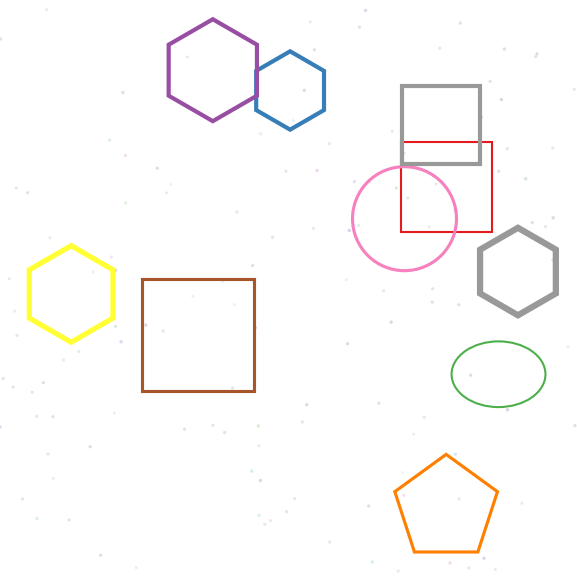[{"shape": "square", "thickness": 1, "radius": 0.39, "center": [0.773, 0.675]}, {"shape": "hexagon", "thickness": 2, "radius": 0.34, "center": [0.502, 0.842]}, {"shape": "oval", "thickness": 1, "radius": 0.41, "center": [0.863, 0.351]}, {"shape": "hexagon", "thickness": 2, "radius": 0.44, "center": [0.368, 0.878]}, {"shape": "pentagon", "thickness": 1.5, "radius": 0.47, "center": [0.773, 0.119]}, {"shape": "hexagon", "thickness": 2.5, "radius": 0.42, "center": [0.123, 0.49]}, {"shape": "square", "thickness": 1.5, "radius": 0.48, "center": [0.343, 0.419]}, {"shape": "circle", "thickness": 1.5, "radius": 0.45, "center": [0.7, 0.62]}, {"shape": "hexagon", "thickness": 3, "radius": 0.38, "center": [0.897, 0.529]}, {"shape": "square", "thickness": 2, "radius": 0.34, "center": [0.764, 0.783]}]